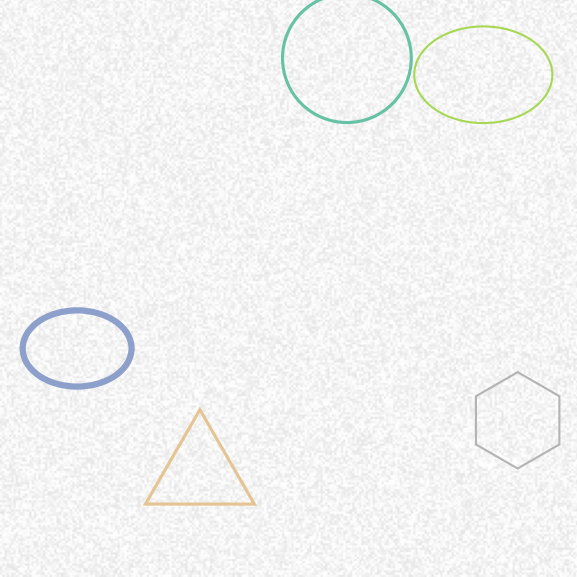[{"shape": "circle", "thickness": 1.5, "radius": 0.56, "center": [0.601, 0.898]}, {"shape": "oval", "thickness": 3, "radius": 0.47, "center": [0.134, 0.396]}, {"shape": "oval", "thickness": 1, "radius": 0.6, "center": [0.837, 0.87]}, {"shape": "triangle", "thickness": 1.5, "radius": 0.54, "center": [0.346, 0.181]}, {"shape": "hexagon", "thickness": 1, "radius": 0.42, "center": [0.896, 0.271]}]